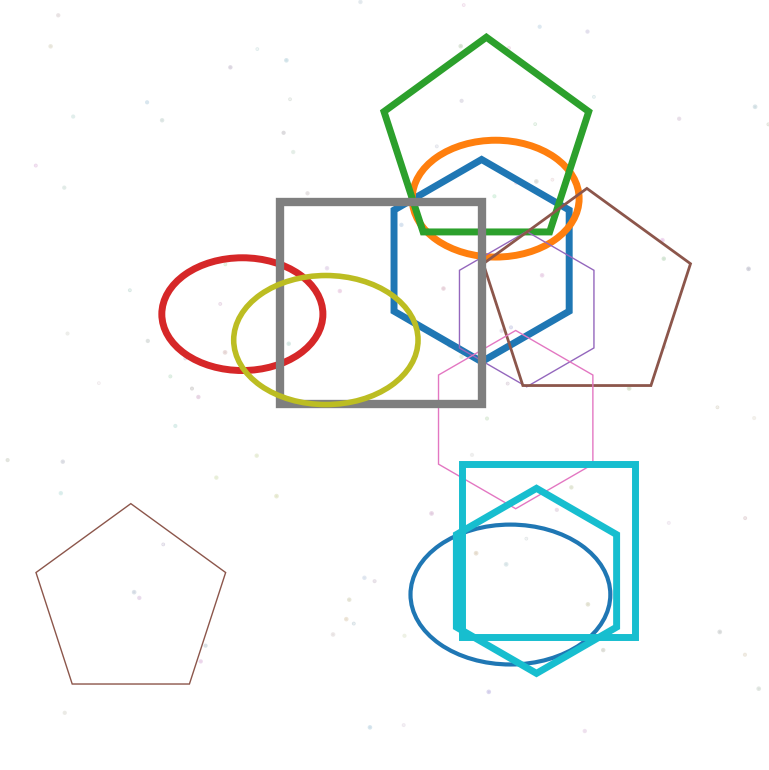[{"shape": "oval", "thickness": 1.5, "radius": 0.65, "center": [0.663, 0.228]}, {"shape": "hexagon", "thickness": 2.5, "radius": 0.66, "center": [0.625, 0.662]}, {"shape": "oval", "thickness": 2.5, "radius": 0.54, "center": [0.644, 0.742]}, {"shape": "pentagon", "thickness": 2.5, "radius": 0.7, "center": [0.632, 0.812]}, {"shape": "oval", "thickness": 2.5, "radius": 0.52, "center": [0.315, 0.592]}, {"shape": "hexagon", "thickness": 0.5, "radius": 0.5, "center": [0.684, 0.599]}, {"shape": "pentagon", "thickness": 0.5, "radius": 0.65, "center": [0.17, 0.216]}, {"shape": "pentagon", "thickness": 1, "radius": 0.71, "center": [0.762, 0.614]}, {"shape": "hexagon", "thickness": 0.5, "radius": 0.58, "center": [0.67, 0.455]}, {"shape": "square", "thickness": 3, "radius": 0.65, "center": [0.495, 0.606]}, {"shape": "oval", "thickness": 2, "radius": 0.6, "center": [0.423, 0.558]}, {"shape": "hexagon", "thickness": 2.5, "radius": 0.6, "center": [0.697, 0.246]}, {"shape": "square", "thickness": 2.5, "radius": 0.56, "center": [0.712, 0.285]}]